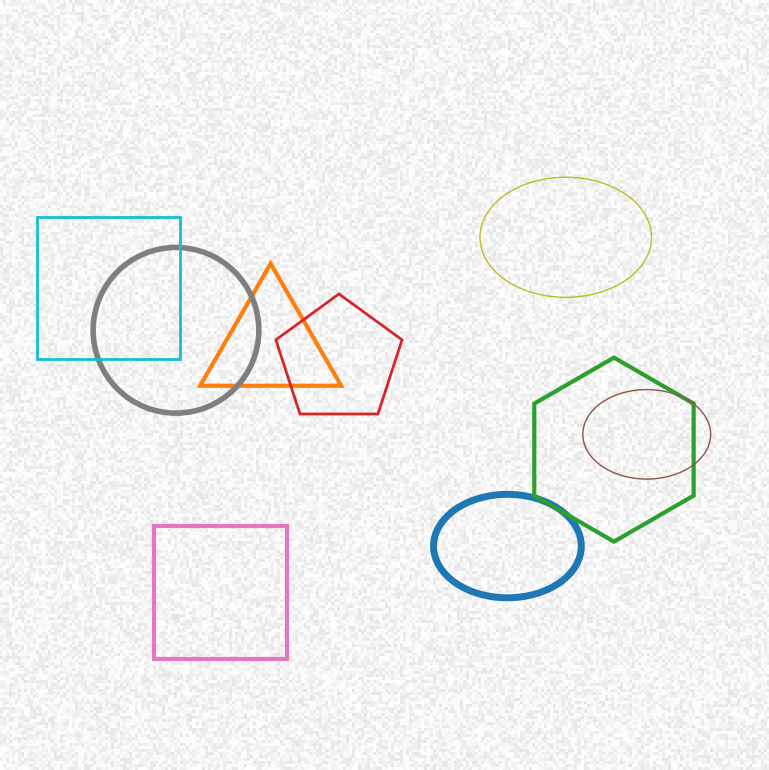[{"shape": "oval", "thickness": 2.5, "radius": 0.48, "center": [0.659, 0.291]}, {"shape": "triangle", "thickness": 1.5, "radius": 0.53, "center": [0.351, 0.552]}, {"shape": "hexagon", "thickness": 1.5, "radius": 0.6, "center": [0.797, 0.416]}, {"shape": "pentagon", "thickness": 1, "radius": 0.43, "center": [0.44, 0.532]}, {"shape": "oval", "thickness": 0.5, "radius": 0.41, "center": [0.84, 0.436]}, {"shape": "square", "thickness": 1.5, "radius": 0.43, "center": [0.286, 0.231]}, {"shape": "circle", "thickness": 2, "radius": 0.54, "center": [0.229, 0.571]}, {"shape": "oval", "thickness": 0.5, "radius": 0.56, "center": [0.735, 0.692]}, {"shape": "square", "thickness": 1, "radius": 0.46, "center": [0.141, 0.626]}]